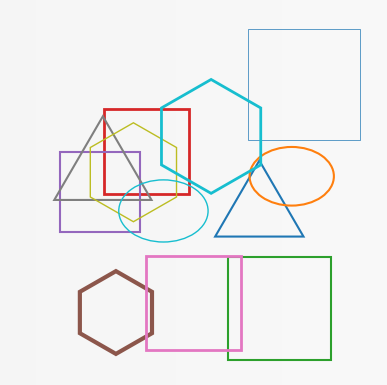[{"shape": "triangle", "thickness": 1.5, "radius": 0.66, "center": [0.669, 0.451]}, {"shape": "square", "thickness": 0.5, "radius": 0.72, "center": [0.786, 0.78]}, {"shape": "oval", "thickness": 1.5, "radius": 0.54, "center": [0.753, 0.542]}, {"shape": "square", "thickness": 1.5, "radius": 0.67, "center": [0.721, 0.199]}, {"shape": "square", "thickness": 2, "radius": 0.55, "center": [0.377, 0.606]}, {"shape": "square", "thickness": 1.5, "radius": 0.51, "center": [0.257, 0.502]}, {"shape": "hexagon", "thickness": 3, "radius": 0.54, "center": [0.299, 0.188]}, {"shape": "square", "thickness": 2, "radius": 0.61, "center": [0.5, 0.213]}, {"shape": "triangle", "thickness": 1.5, "radius": 0.72, "center": [0.265, 0.553]}, {"shape": "hexagon", "thickness": 1, "radius": 0.64, "center": [0.344, 0.553]}, {"shape": "hexagon", "thickness": 2, "radius": 0.74, "center": [0.545, 0.646]}, {"shape": "oval", "thickness": 1, "radius": 0.58, "center": [0.422, 0.452]}]